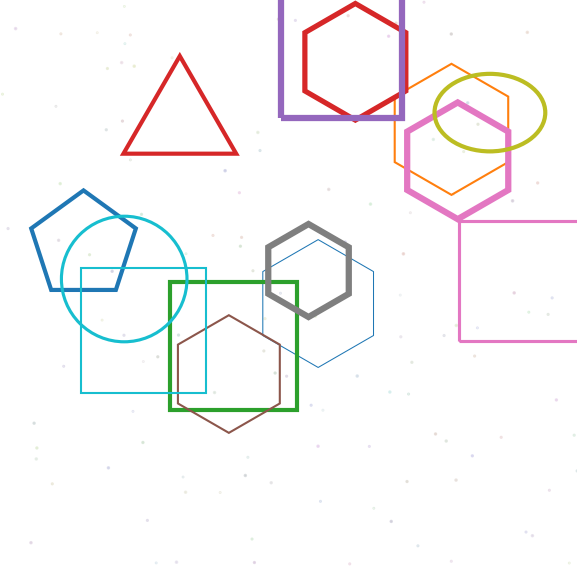[{"shape": "pentagon", "thickness": 2, "radius": 0.48, "center": [0.145, 0.574]}, {"shape": "hexagon", "thickness": 0.5, "radius": 0.55, "center": [0.551, 0.474]}, {"shape": "hexagon", "thickness": 1, "radius": 0.57, "center": [0.782, 0.775]}, {"shape": "square", "thickness": 2, "radius": 0.55, "center": [0.404, 0.4]}, {"shape": "triangle", "thickness": 2, "radius": 0.56, "center": [0.311, 0.789]}, {"shape": "hexagon", "thickness": 2.5, "radius": 0.5, "center": [0.615, 0.892]}, {"shape": "square", "thickness": 3, "radius": 0.52, "center": [0.592, 0.899]}, {"shape": "hexagon", "thickness": 1, "radius": 0.51, "center": [0.396, 0.351]}, {"shape": "square", "thickness": 1.5, "radius": 0.52, "center": [0.899, 0.513]}, {"shape": "hexagon", "thickness": 3, "radius": 0.51, "center": [0.793, 0.721]}, {"shape": "hexagon", "thickness": 3, "radius": 0.4, "center": [0.534, 0.531]}, {"shape": "oval", "thickness": 2, "radius": 0.48, "center": [0.848, 0.804]}, {"shape": "circle", "thickness": 1.5, "radius": 0.54, "center": [0.215, 0.516]}, {"shape": "square", "thickness": 1, "radius": 0.54, "center": [0.248, 0.426]}]